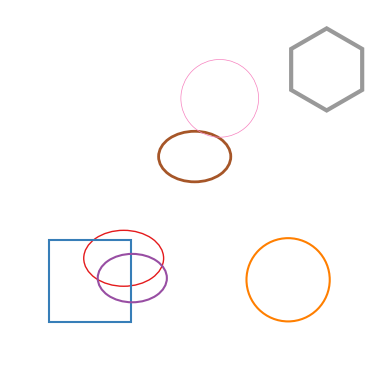[{"shape": "oval", "thickness": 1, "radius": 0.52, "center": [0.321, 0.329]}, {"shape": "square", "thickness": 1.5, "radius": 0.53, "center": [0.234, 0.271]}, {"shape": "oval", "thickness": 1.5, "radius": 0.45, "center": [0.344, 0.278]}, {"shape": "circle", "thickness": 1.5, "radius": 0.54, "center": [0.748, 0.273]}, {"shape": "oval", "thickness": 2, "radius": 0.47, "center": [0.506, 0.593]}, {"shape": "circle", "thickness": 0.5, "radius": 0.5, "center": [0.571, 0.745]}, {"shape": "hexagon", "thickness": 3, "radius": 0.53, "center": [0.848, 0.82]}]